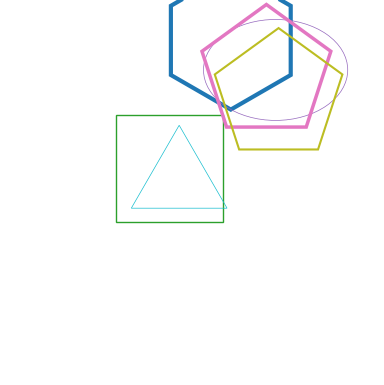[{"shape": "hexagon", "thickness": 3, "radius": 0.9, "center": [0.599, 0.895]}, {"shape": "square", "thickness": 1, "radius": 0.69, "center": [0.439, 0.561]}, {"shape": "oval", "thickness": 0.5, "radius": 0.94, "center": [0.716, 0.818]}, {"shape": "pentagon", "thickness": 2.5, "radius": 0.88, "center": [0.692, 0.812]}, {"shape": "pentagon", "thickness": 1.5, "radius": 0.87, "center": [0.724, 0.753]}, {"shape": "triangle", "thickness": 0.5, "radius": 0.72, "center": [0.465, 0.531]}]